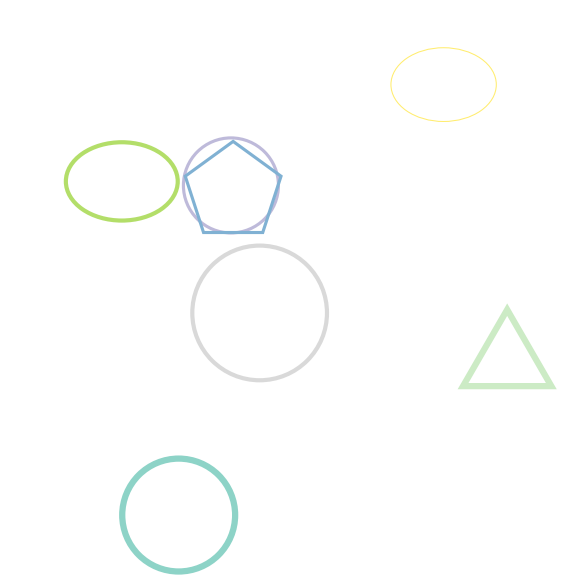[{"shape": "circle", "thickness": 3, "radius": 0.49, "center": [0.309, 0.107]}, {"shape": "circle", "thickness": 1.5, "radius": 0.41, "center": [0.4, 0.678]}, {"shape": "pentagon", "thickness": 1.5, "radius": 0.44, "center": [0.404, 0.667]}, {"shape": "oval", "thickness": 2, "radius": 0.48, "center": [0.211, 0.685]}, {"shape": "circle", "thickness": 2, "radius": 0.58, "center": [0.45, 0.457]}, {"shape": "triangle", "thickness": 3, "radius": 0.44, "center": [0.878, 0.375]}, {"shape": "oval", "thickness": 0.5, "radius": 0.46, "center": [0.768, 0.853]}]